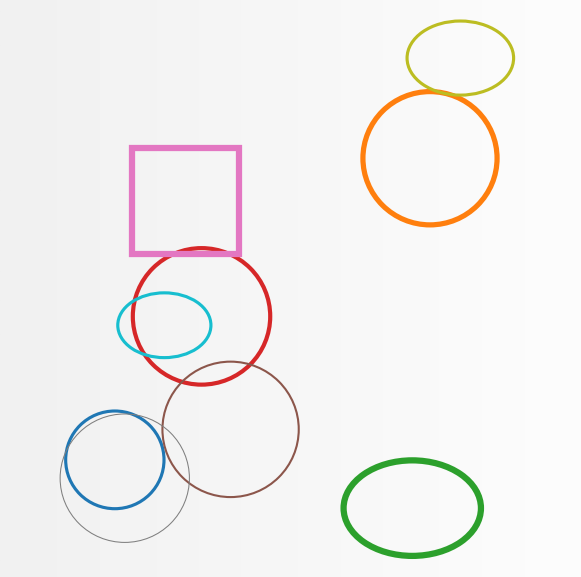[{"shape": "circle", "thickness": 1.5, "radius": 0.42, "center": [0.198, 0.203]}, {"shape": "circle", "thickness": 2.5, "radius": 0.58, "center": [0.74, 0.725]}, {"shape": "oval", "thickness": 3, "radius": 0.59, "center": [0.709, 0.119]}, {"shape": "circle", "thickness": 2, "radius": 0.59, "center": [0.347, 0.451]}, {"shape": "circle", "thickness": 1, "radius": 0.59, "center": [0.397, 0.256]}, {"shape": "square", "thickness": 3, "radius": 0.46, "center": [0.319, 0.651]}, {"shape": "circle", "thickness": 0.5, "radius": 0.56, "center": [0.215, 0.171]}, {"shape": "oval", "thickness": 1.5, "radius": 0.46, "center": [0.792, 0.899]}, {"shape": "oval", "thickness": 1.5, "radius": 0.4, "center": [0.283, 0.436]}]